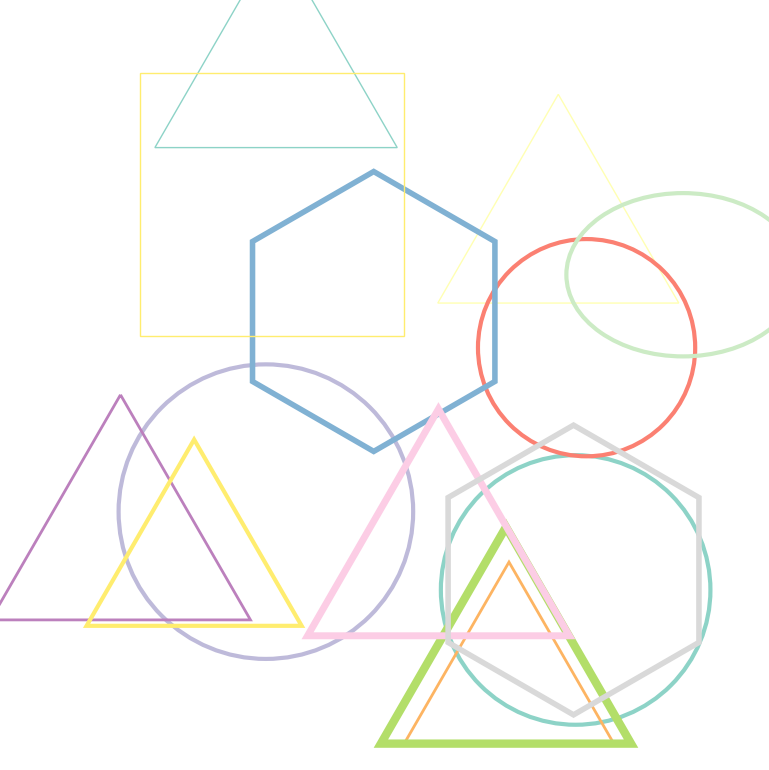[{"shape": "circle", "thickness": 1.5, "radius": 0.88, "center": [0.748, 0.234]}, {"shape": "triangle", "thickness": 0.5, "radius": 0.91, "center": [0.359, 0.899]}, {"shape": "triangle", "thickness": 0.5, "radius": 0.9, "center": [0.725, 0.697]}, {"shape": "circle", "thickness": 1.5, "radius": 0.96, "center": [0.345, 0.336]}, {"shape": "circle", "thickness": 1.5, "radius": 0.71, "center": [0.762, 0.548]}, {"shape": "hexagon", "thickness": 2, "radius": 0.91, "center": [0.485, 0.595]}, {"shape": "triangle", "thickness": 1, "radius": 0.78, "center": [0.661, 0.115]}, {"shape": "triangle", "thickness": 3, "radius": 0.94, "center": [0.657, 0.128]}, {"shape": "triangle", "thickness": 2.5, "radius": 0.98, "center": [0.569, 0.272]}, {"shape": "hexagon", "thickness": 2, "radius": 0.94, "center": [0.745, 0.26]}, {"shape": "triangle", "thickness": 1, "radius": 0.97, "center": [0.156, 0.292]}, {"shape": "oval", "thickness": 1.5, "radius": 0.76, "center": [0.887, 0.643]}, {"shape": "square", "thickness": 0.5, "radius": 0.85, "center": [0.353, 0.735]}, {"shape": "triangle", "thickness": 1.5, "radius": 0.81, "center": [0.252, 0.268]}]